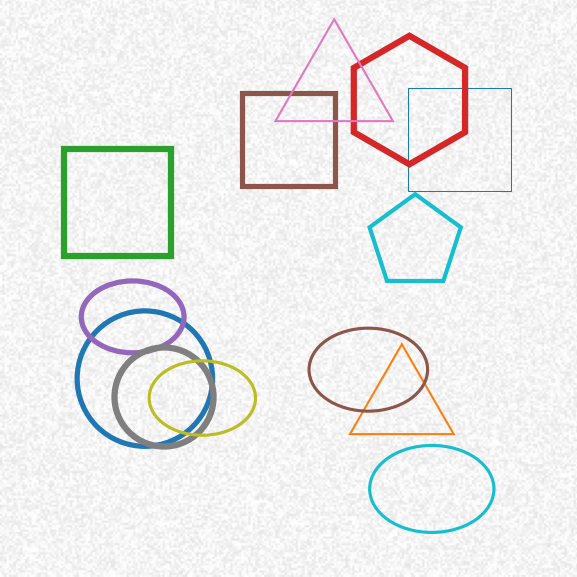[{"shape": "circle", "thickness": 2.5, "radius": 0.59, "center": [0.251, 0.344]}, {"shape": "square", "thickness": 0.5, "radius": 0.45, "center": [0.796, 0.757]}, {"shape": "triangle", "thickness": 1, "radius": 0.52, "center": [0.696, 0.299]}, {"shape": "square", "thickness": 3, "radius": 0.46, "center": [0.204, 0.648]}, {"shape": "hexagon", "thickness": 3, "radius": 0.56, "center": [0.709, 0.826]}, {"shape": "oval", "thickness": 2.5, "radius": 0.44, "center": [0.23, 0.45]}, {"shape": "square", "thickness": 2.5, "radius": 0.4, "center": [0.499, 0.757]}, {"shape": "oval", "thickness": 1.5, "radius": 0.51, "center": [0.638, 0.359]}, {"shape": "triangle", "thickness": 1, "radius": 0.59, "center": [0.579, 0.848]}, {"shape": "circle", "thickness": 3, "radius": 0.43, "center": [0.284, 0.312]}, {"shape": "oval", "thickness": 1.5, "radius": 0.46, "center": [0.35, 0.31]}, {"shape": "oval", "thickness": 1.5, "radius": 0.54, "center": [0.748, 0.153]}, {"shape": "pentagon", "thickness": 2, "radius": 0.42, "center": [0.719, 0.58]}]